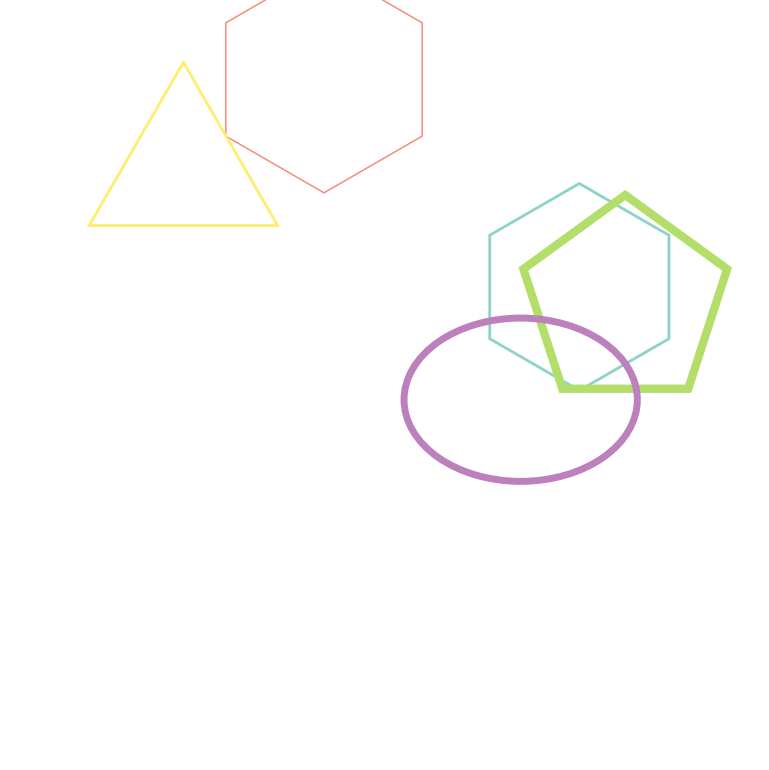[{"shape": "hexagon", "thickness": 1, "radius": 0.67, "center": [0.752, 0.627]}, {"shape": "hexagon", "thickness": 0.5, "radius": 0.74, "center": [0.421, 0.897]}, {"shape": "pentagon", "thickness": 3, "radius": 0.7, "center": [0.812, 0.608]}, {"shape": "oval", "thickness": 2.5, "radius": 0.76, "center": [0.676, 0.481]}, {"shape": "triangle", "thickness": 1, "radius": 0.71, "center": [0.238, 0.778]}]